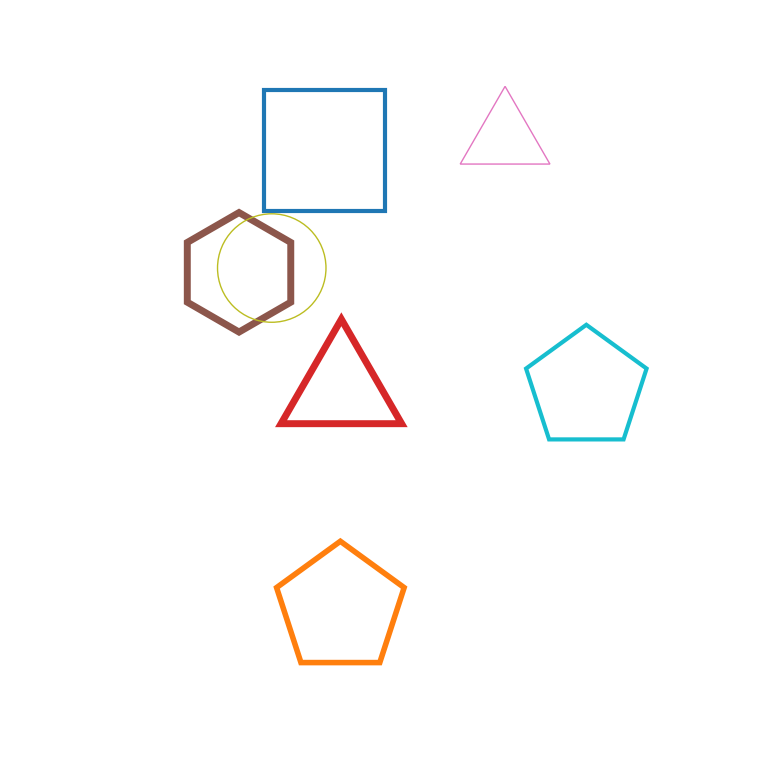[{"shape": "square", "thickness": 1.5, "radius": 0.39, "center": [0.421, 0.805]}, {"shape": "pentagon", "thickness": 2, "radius": 0.44, "center": [0.442, 0.21]}, {"shape": "triangle", "thickness": 2.5, "radius": 0.45, "center": [0.443, 0.495]}, {"shape": "hexagon", "thickness": 2.5, "radius": 0.39, "center": [0.31, 0.646]}, {"shape": "triangle", "thickness": 0.5, "radius": 0.34, "center": [0.656, 0.821]}, {"shape": "circle", "thickness": 0.5, "radius": 0.35, "center": [0.353, 0.652]}, {"shape": "pentagon", "thickness": 1.5, "radius": 0.41, "center": [0.761, 0.496]}]